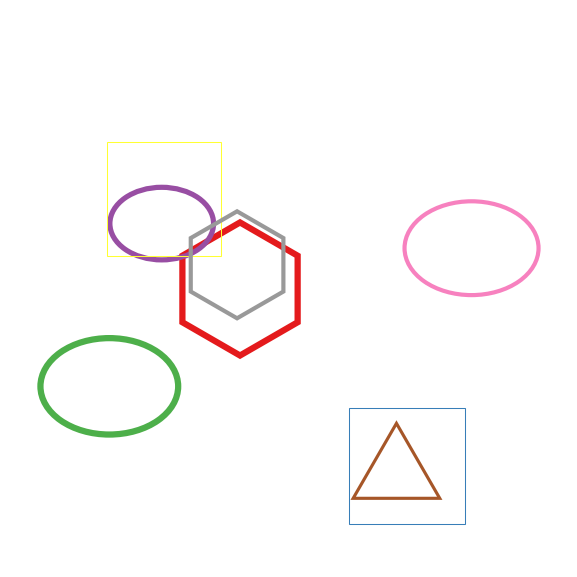[{"shape": "hexagon", "thickness": 3, "radius": 0.58, "center": [0.416, 0.499]}, {"shape": "square", "thickness": 0.5, "radius": 0.5, "center": [0.705, 0.193]}, {"shape": "oval", "thickness": 3, "radius": 0.6, "center": [0.189, 0.33]}, {"shape": "oval", "thickness": 2.5, "radius": 0.45, "center": [0.28, 0.612]}, {"shape": "square", "thickness": 0.5, "radius": 0.49, "center": [0.283, 0.655]}, {"shape": "triangle", "thickness": 1.5, "radius": 0.43, "center": [0.687, 0.18]}, {"shape": "oval", "thickness": 2, "radius": 0.58, "center": [0.817, 0.569]}, {"shape": "hexagon", "thickness": 2, "radius": 0.46, "center": [0.411, 0.541]}]